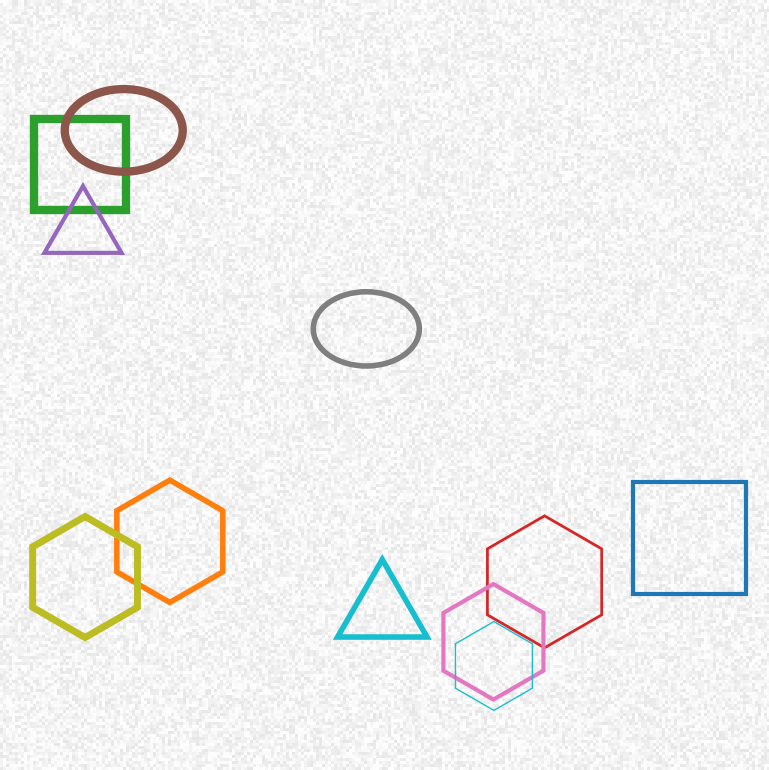[{"shape": "square", "thickness": 1.5, "radius": 0.36, "center": [0.895, 0.301]}, {"shape": "hexagon", "thickness": 2, "radius": 0.4, "center": [0.221, 0.297]}, {"shape": "square", "thickness": 3, "radius": 0.3, "center": [0.104, 0.786]}, {"shape": "hexagon", "thickness": 1, "radius": 0.43, "center": [0.707, 0.244]}, {"shape": "triangle", "thickness": 1.5, "radius": 0.29, "center": [0.108, 0.701]}, {"shape": "oval", "thickness": 3, "radius": 0.38, "center": [0.161, 0.831]}, {"shape": "hexagon", "thickness": 1.5, "radius": 0.38, "center": [0.641, 0.166]}, {"shape": "oval", "thickness": 2, "radius": 0.34, "center": [0.476, 0.573]}, {"shape": "hexagon", "thickness": 2.5, "radius": 0.39, "center": [0.111, 0.251]}, {"shape": "hexagon", "thickness": 0.5, "radius": 0.29, "center": [0.641, 0.135]}, {"shape": "triangle", "thickness": 2, "radius": 0.34, "center": [0.497, 0.206]}]